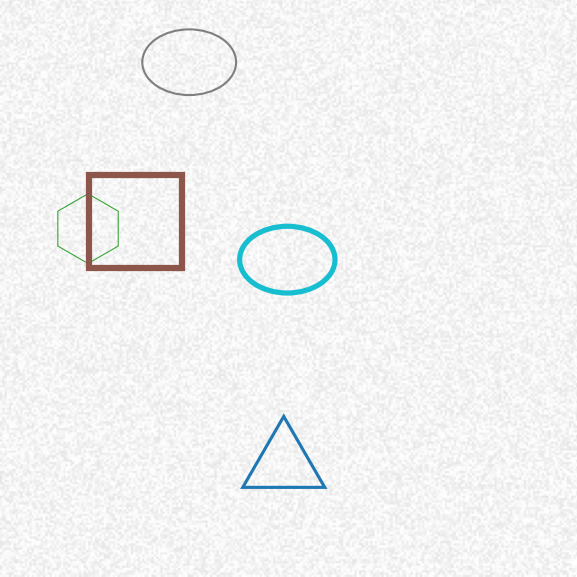[{"shape": "triangle", "thickness": 1.5, "radius": 0.41, "center": [0.491, 0.196]}, {"shape": "hexagon", "thickness": 0.5, "radius": 0.3, "center": [0.152, 0.603]}, {"shape": "square", "thickness": 3, "radius": 0.4, "center": [0.235, 0.616]}, {"shape": "oval", "thickness": 1, "radius": 0.41, "center": [0.328, 0.891]}, {"shape": "oval", "thickness": 2.5, "radius": 0.41, "center": [0.498, 0.55]}]